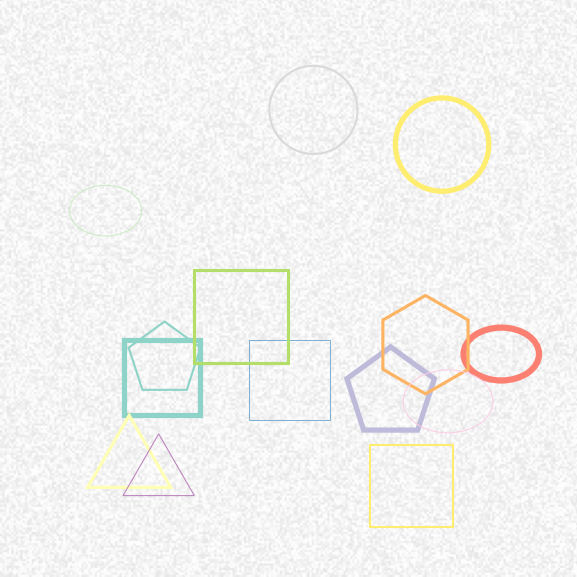[{"shape": "pentagon", "thickness": 1, "radius": 0.33, "center": [0.285, 0.377]}, {"shape": "square", "thickness": 2.5, "radius": 0.33, "center": [0.281, 0.345]}, {"shape": "triangle", "thickness": 1.5, "radius": 0.42, "center": [0.224, 0.197]}, {"shape": "pentagon", "thickness": 2.5, "radius": 0.4, "center": [0.676, 0.319]}, {"shape": "oval", "thickness": 3, "radius": 0.33, "center": [0.868, 0.386]}, {"shape": "square", "thickness": 0.5, "radius": 0.35, "center": [0.502, 0.341]}, {"shape": "hexagon", "thickness": 1.5, "radius": 0.43, "center": [0.737, 0.402]}, {"shape": "square", "thickness": 1.5, "radius": 0.4, "center": [0.417, 0.451]}, {"shape": "oval", "thickness": 0.5, "radius": 0.39, "center": [0.776, 0.304]}, {"shape": "circle", "thickness": 1, "radius": 0.38, "center": [0.543, 0.809]}, {"shape": "triangle", "thickness": 0.5, "radius": 0.36, "center": [0.275, 0.177]}, {"shape": "oval", "thickness": 0.5, "radius": 0.31, "center": [0.183, 0.634]}, {"shape": "circle", "thickness": 2.5, "radius": 0.4, "center": [0.765, 0.749]}, {"shape": "square", "thickness": 1, "radius": 0.36, "center": [0.713, 0.158]}]